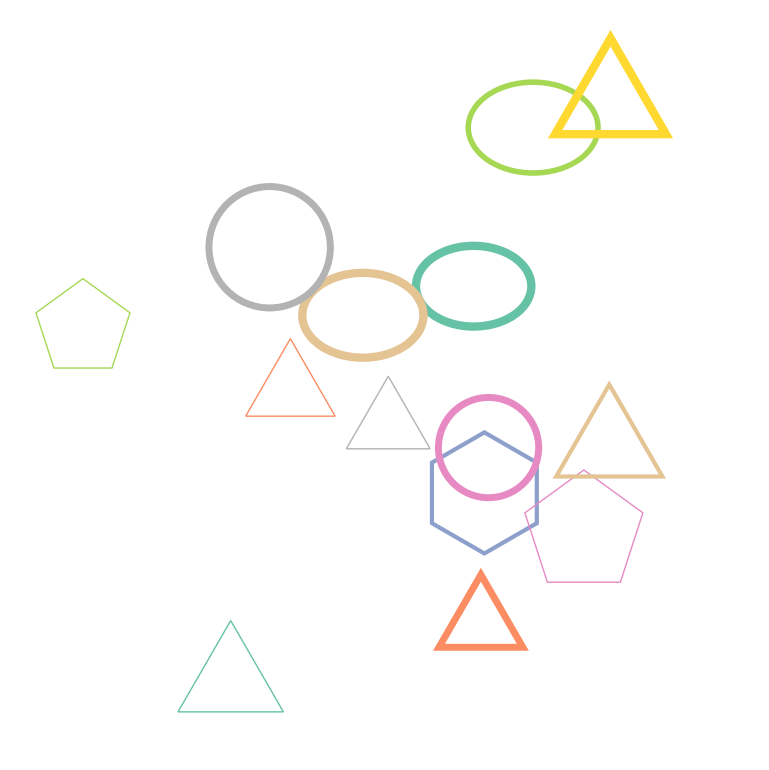[{"shape": "triangle", "thickness": 0.5, "radius": 0.4, "center": [0.3, 0.115]}, {"shape": "oval", "thickness": 3, "radius": 0.37, "center": [0.615, 0.628]}, {"shape": "triangle", "thickness": 0.5, "radius": 0.34, "center": [0.377, 0.493]}, {"shape": "triangle", "thickness": 2.5, "radius": 0.31, "center": [0.625, 0.191]}, {"shape": "hexagon", "thickness": 1.5, "radius": 0.39, "center": [0.629, 0.36]}, {"shape": "circle", "thickness": 2.5, "radius": 0.33, "center": [0.634, 0.419]}, {"shape": "pentagon", "thickness": 0.5, "radius": 0.4, "center": [0.758, 0.309]}, {"shape": "oval", "thickness": 2, "radius": 0.42, "center": [0.692, 0.834]}, {"shape": "pentagon", "thickness": 0.5, "radius": 0.32, "center": [0.108, 0.574]}, {"shape": "triangle", "thickness": 3, "radius": 0.42, "center": [0.793, 0.867]}, {"shape": "triangle", "thickness": 1.5, "radius": 0.4, "center": [0.791, 0.421]}, {"shape": "oval", "thickness": 3, "radius": 0.39, "center": [0.471, 0.591]}, {"shape": "triangle", "thickness": 0.5, "radius": 0.31, "center": [0.504, 0.449]}, {"shape": "circle", "thickness": 2.5, "radius": 0.39, "center": [0.35, 0.679]}]